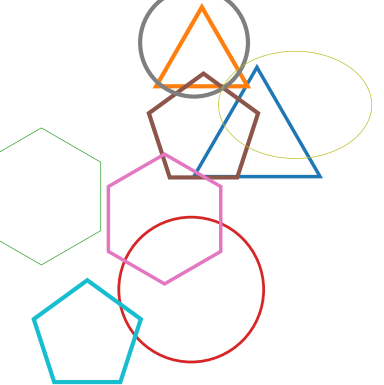[{"shape": "triangle", "thickness": 2.5, "radius": 0.95, "center": [0.667, 0.636]}, {"shape": "triangle", "thickness": 3, "radius": 0.69, "center": [0.524, 0.844]}, {"shape": "hexagon", "thickness": 0.5, "radius": 0.89, "center": [0.108, 0.49]}, {"shape": "circle", "thickness": 2, "radius": 0.94, "center": [0.497, 0.248]}, {"shape": "pentagon", "thickness": 3, "radius": 0.75, "center": [0.529, 0.66]}, {"shape": "hexagon", "thickness": 2.5, "radius": 0.84, "center": [0.427, 0.431]}, {"shape": "circle", "thickness": 3, "radius": 0.7, "center": [0.504, 0.889]}, {"shape": "oval", "thickness": 0.5, "radius": 0.99, "center": [0.767, 0.728]}, {"shape": "pentagon", "thickness": 3, "radius": 0.73, "center": [0.227, 0.126]}]